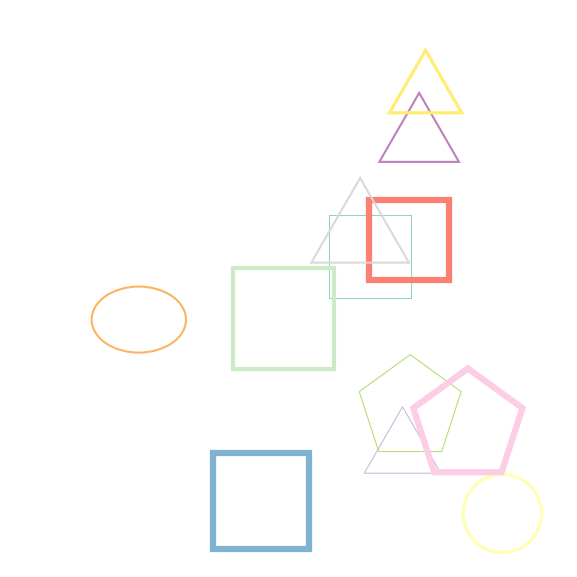[{"shape": "square", "thickness": 0.5, "radius": 0.36, "center": [0.64, 0.555]}, {"shape": "circle", "thickness": 1.5, "radius": 0.34, "center": [0.87, 0.11]}, {"shape": "triangle", "thickness": 0.5, "radius": 0.38, "center": [0.697, 0.218]}, {"shape": "square", "thickness": 3, "radius": 0.34, "center": [0.708, 0.584]}, {"shape": "square", "thickness": 3, "radius": 0.41, "center": [0.452, 0.132]}, {"shape": "oval", "thickness": 1, "radius": 0.41, "center": [0.24, 0.446]}, {"shape": "pentagon", "thickness": 0.5, "radius": 0.46, "center": [0.71, 0.292]}, {"shape": "pentagon", "thickness": 3, "radius": 0.5, "center": [0.81, 0.262]}, {"shape": "triangle", "thickness": 1, "radius": 0.49, "center": [0.624, 0.593]}, {"shape": "triangle", "thickness": 1, "radius": 0.4, "center": [0.726, 0.759]}, {"shape": "square", "thickness": 2, "radius": 0.44, "center": [0.491, 0.448]}, {"shape": "triangle", "thickness": 1.5, "radius": 0.36, "center": [0.737, 0.84]}]